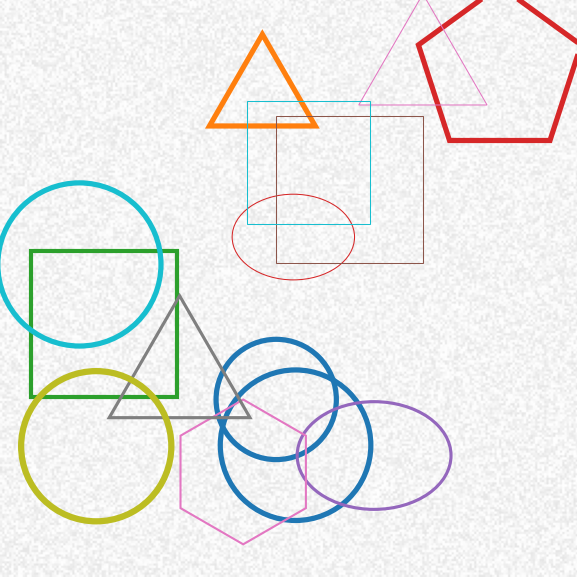[{"shape": "circle", "thickness": 2.5, "radius": 0.52, "center": [0.478, 0.307]}, {"shape": "circle", "thickness": 2.5, "radius": 0.65, "center": [0.512, 0.228]}, {"shape": "triangle", "thickness": 2.5, "radius": 0.53, "center": [0.454, 0.834]}, {"shape": "square", "thickness": 2, "radius": 0.63, "center": [0.18, 0.438]}, {"shape": "oval", "thickness": 0.5, "radius": 0.53, "center": [0.508, 0.589]}, {"shape": "pentagon", "thickness": 2.5, "radius": 0.74, "center": [0.865, 0.876]}, {"shape": "oval", "thickness": 1.5, "radius": 0.67, "center": [0.648, 0.21]}, {"shape": "square", "thickness": 0.5, "radius": 0.64, "center": [0.606, 0.671]}, {"shape": "hexagon", "thickness": 1, "radius": 0.63, "center": [0.421, 0.182]}, {"shape": "triangle", "thickness": 0.5, "radius": 0.64, "center": [0.732, 0.881]}, {"shape": "triangle", "thickness": 1.5, "radius": 0.7, "center": [0.311, 0.346]}, {"shape": "circle", "thickness": 3, "radius": 0.65, "center": [0.167, 0.226]}, {"shape": "circle", "thickness": 2.5, "radius": 0.71, "center": [0.138, 0.541]}, {"shape": "square", "thickness": 0.5, "radius": 0.53, "center": [0.535, 0.717]}]